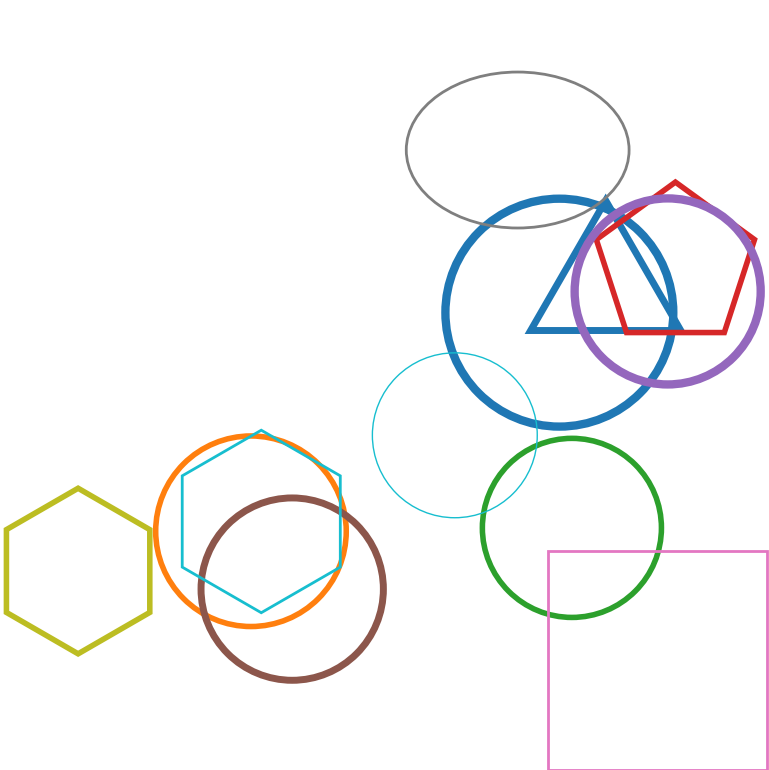[{"shape": "triangle", "thickness": 2.5, "radius": 0.56, "center": [0.787, 0.627]}, {"shape": "circle", "thickness": 3, "radius": 0.74, "center": [0.726, 0.594]}, {"shape": "circle", "thickness": 2, "radius": 0.62, "center": [0.326, 0.31]}, {"shape": "circle", "thickness": 2, "radius": 0.58, "center": [0.743, 0.314]}, {"shape": "pentagon", "thickness": 2, "radius": 0.54, "center": [0.877, 0.655]}, {"shape": "circle", "thickness": 3, "radius": 0.6, "center": [0.867, 0.622]}, {"shape": "circle", "thickness": 2.5, "radius": 0.59, "center": [0.379, 0.235]}, {"shape": "square", "thickness": 1, "radius": 0.71, "center": [0.854, 0.142]}, {"shape": "oval", "thickness": 1, "radius": 0.72, "center": [0.672, 0.805]}, {"shape": "hexagon", "thickness": 2, "radius": 0.54, "center": [0.101, 0.258]}, {"shape": "circle", "thickness": 0.5, "radius": 0.54, "center": [0.591, 0.435]}, {"shape": "hexagon", "thickness": 1, "radius": 0.59, "center": [0.339, 0.323]}]